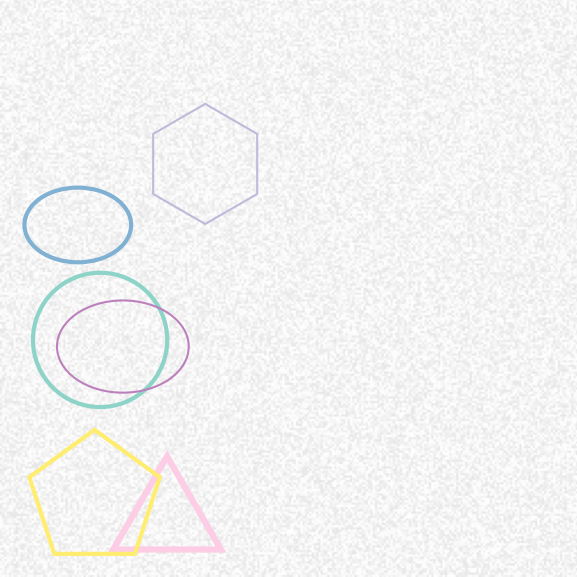[{"shape": "circle", "thickness": 2, "radius": 0.58, "center": [0.173, 0.411]}, {"shape": "hexagon", "thickness": 1, "radius": 0.52, "center": [0.355, 0.715]}, {"shape": "oval", "thickness": 2, "radius": 0.46, "center": [0.135, 0.61]}, {"shape": "triangle", "thickness": 3, "radius": 0.54, "center": [0.289, 0.101]}, {"shape": "oval", "thickness": 1, "radius": 0.57, "center": [0.213, 0.399]}, {"shape": "pentagon", "thickness": 2, "radius": 0.59, "center": [0.164, 0.136]}]